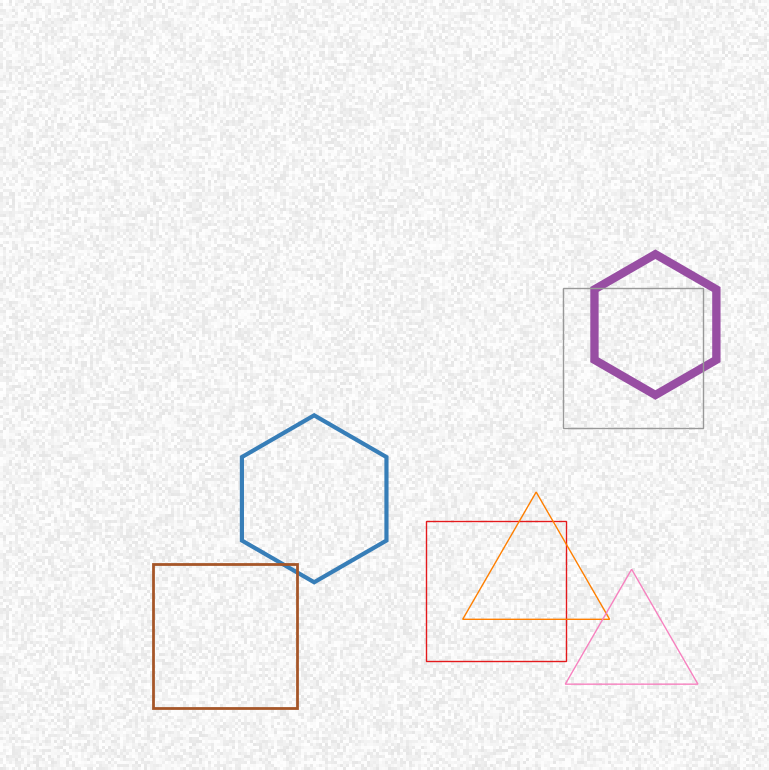[{"shape": "square", "thickness": 0.5, "radius": 0.45, "center": [0.644, 0.232]}, {"shape": "hexagon", "thickness": 1.5, "radius": 0.54, "center": [0.408, 0.352]}, {"shape": "hexagon", "thickness": 3, "radius": 0.46, "center": [0.851, 0.578]}, {"shape": "triangle", "thickness": 0.5, "radius": 0.55, "center": [0.696, 0.251]}, {"shape": "square", "thickness": 1, "radius": 0.47, "center": [0.292, 0.174]}, {"shape": "triangle", "thickness": 0.5, "radius": 0.5, "center": [0.82, 0.161]}, {"shape": "square", "thickness": 0.5, "radius": 0.45, "center": [0.822, 0.535]}]